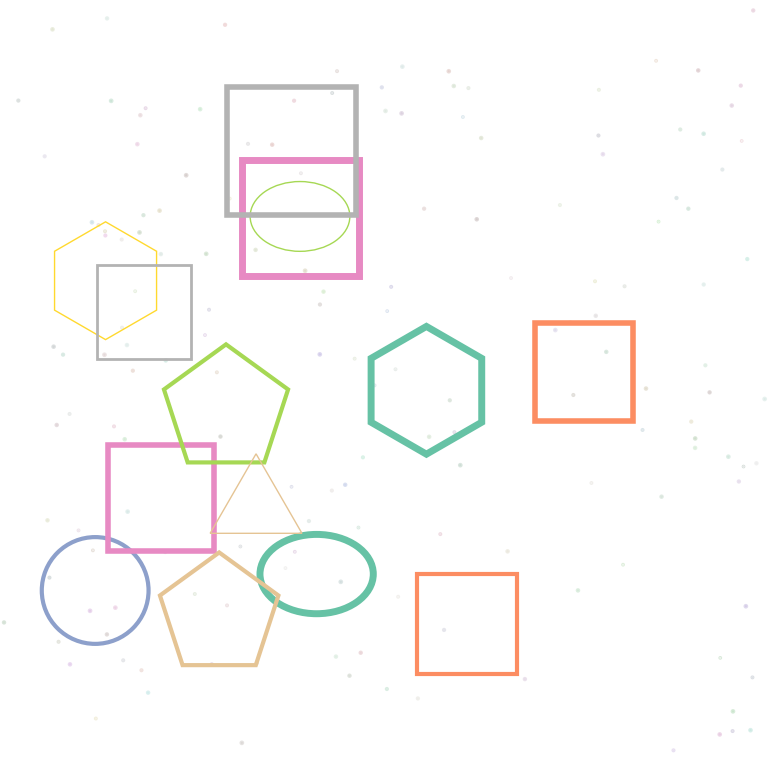[{"shape": "oval", "thickness": 2.5, "radius": 0.37, "center": [0.411, 0.254]}, {"shape": "hexagon", "thickness": 2.5, "radius": 0.41, "center": [0.554, 0.493]}, {"shape": "square", "thickness": 1.5, "radius": 0.33, "center": [0.606, 0.19]}, {"shape": "square", "thickness": 2, "radius": 0.32, "center": [0.759, 0.517]}, {"shape": "circle", "thickness": 1.5, "radius": 0.35, "center": [0.124, 0.233]}, {"shape": "square", "thickness": 2.5, "radius": 0.38, "center": [0.39, 0.717]}, {"shape": "square", "thickness": 2, "radius": 0.34, "center": [0.209, 0.353]}, {"shape": "oval", "thickness": 0.5, "radius": 0.32, "center": [0.39, 0.719]}, {"shape": "pentagon", "thickness": 1.5, "radius": 0.42, "center": [0.294, 0.468]}, {"shape": "hexagon", "thickness": 0.5, "radius": 0.38, "center": [0.137, 0.635]}, {"shape": "triangle", "thickness": 0.5, "radius": 0.34, "center": [0.333, 0.342]}, {"shape": "pentagon", "thickness": 1.5, "radius": 0.4, "center": [0.285, 0.202]}, {"shape": "square", "thickness": 2, "radius": 0.42, "center": [0.379, 0.804]}, {"shape": "square", "thickness": 1, "radius": 0.3, "center": [0.187, 0.595]}]